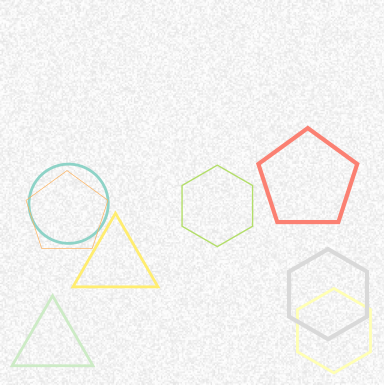[{"shape": "circle", "thickness": 2, "radius": 0.51, "center": [0.178, 0.471]}, {"shape": "hexagon", "thickness": 2, "radius": 0.55, "center": [0.867, 0.141]}, {"shape": "pentagon", "thickness": 3, "radius": 0.67, "center": [0.799, 0.532]}, {"shape": "pentagon", "thickness": 0.5, "radius": 0.56, "center": [0.174, 0.445]}, {"shape": "hexagon", "thickness": 1, "radius": 0.53, "center": [0.564, 0.465]}, {"shape": "hexagon", "thickness": 3, "radius": 0.58, "center": [0.852, 0.236]}, {"shape": "triangle", "thickness": 2, "radius": 0.61, "center": [0.136, 0.111]}, {"shape": "triangle", "thickness": 2, "radius": 0.64, "center": [0.3, 0.319]}]